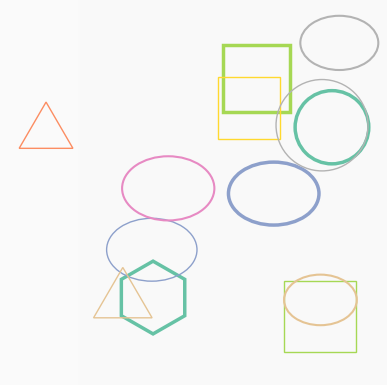[{"shape": "hexagon", "thickness": 2.5, "radius": 0.47, "center": [0.395, 0.227]}, {"shape": "circle", "thickness": 2.5, "radius": 0.48, "center": [0.857, 0.669]}, {"shape": "triangle", "thickness": 1, "radius": 0.4, "center": [0.119, 0.655]}, {"shape": "oval", "thickness": 2.5, "radius": 0.58, "center": [0.706, 0.497]}, {"shape": "oval", "thickness": 1, "radius": 0.58, "center": [0.392, 0.351]}, {"shape": "oval", "thickness": 1.5, "radius": 0.6, "center": [0.434, 0.511]}, {"shape": "square", "thickness": 1, "radius": 0.46, "center": [0.827, 0.179]}, {"shape": "square", "thickness": 2.5, "radius": 0.44, "center": [0.662, 0.796]}, {"shape": "square", "thickness": 1, "radius": 0.4, "center": [0.644, 0.72]}, {"shape": "oval", "thickness": 1.5, "radius": 0.47, "center": [0.827, 0.221]}, {"shape": "triangle", "thickness": 1, "radius": 0.44, "center": [0.317, 0.218]}, {"shape": "circle", "thickness": 1, "radius": 0.59, "center": [0.831, 0.675]}, {"shape": "oval", "thickness": 1.5, "radius": 0.5, "center": [0.876, 0.889]}]